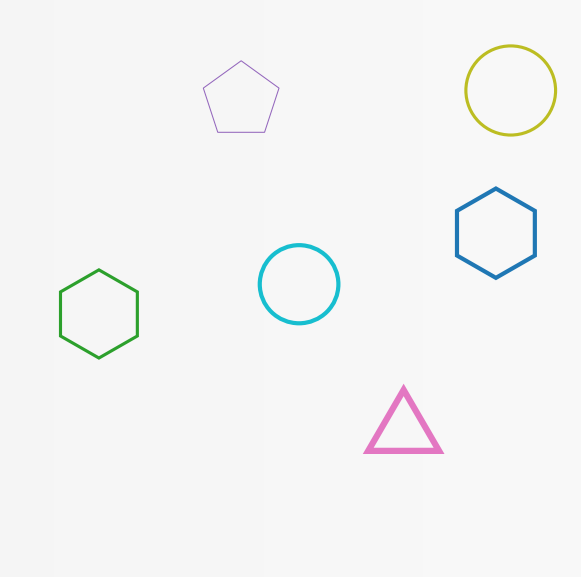[{"shape": "hexagon", "thickness": 2, "radius": 0.39, "center": [0.853, 0.595]}, {"shape": "hexagon", "thickness": 1.5, "radius": 0.38, "center": [0.17, 0.455]}, {"shape": "pentagon", "thickness": 0.5, "radius": 0.34, "center": [0.415, 0.825]}, {"shape": "triangle", "thickness": 3, "radius": 0.35, "center": [0.694, 0.254]}, {"shape": "circle", "thickness": 1.5, "radius": 0.39, "center": [0.879, 0.842]}, {"shape": "circle", "thickness": 2, "radius": 0.34, "center": [0.515, 0.507]}]